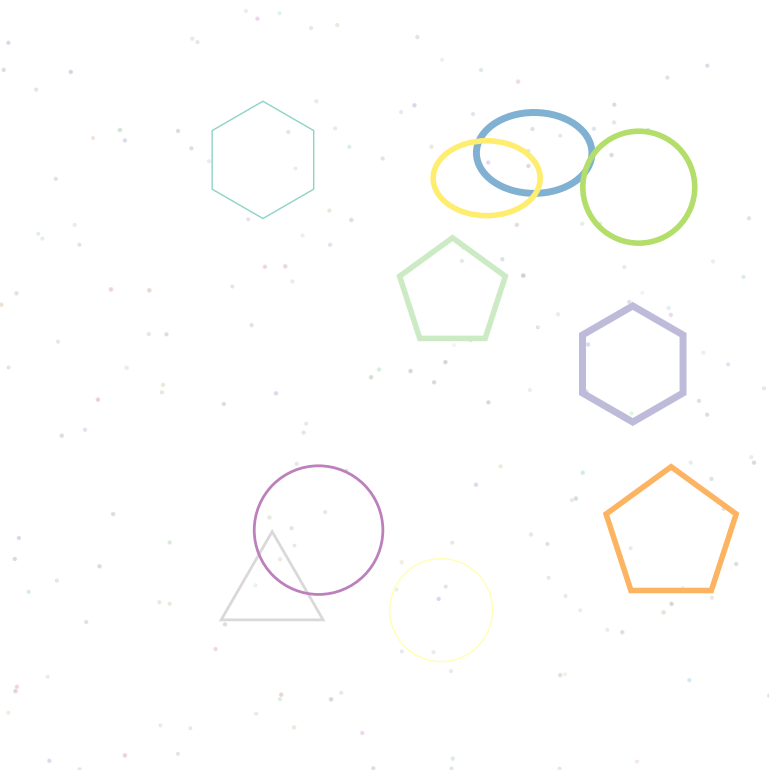[{"shape": "hexagon", "thickness": 0.5, "radius": 0.38, "center": [0.341, 0.792]}, {"shape": "circle", "thickness": 0.5, "radius": 0.33, "center": [0.573, 0.208]}, {"shape": "hexagon", "thickness": 2.5, "radius": 0.38, "center": [0.822, 0.527]}, {"shape": "oval", "thickness": 2.5, "radius": 0.37, "center": [0.694, 0.801]}, {"shape": "pentagon", "thickness": 2, "radius": 0.44, "center": [0.872, 0.305]}, {"shape": "circle", "thickness": 2, "radius": 0.36, "center": [0.83, 0.757]}, {"shape": "triangle", "thickness": 1, "radius": 0.38, "center": [0.353, 0.233]}, {"shape": "circle", "thickness": 1, "radius": 0.42, "center": [0.414, 0.312]}, {"shape": "pentagon", "thickness": 2, "radius": 0.36, "center": [0.588, 0.619]}, {"shape": "oval", "thickness": 2, "radius": 0.35, "center": [0.632, 0.769]}]